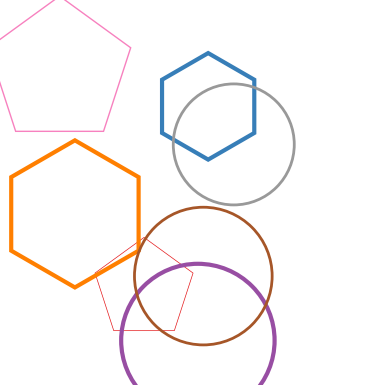[{"shape": "pentagon", "thickness": 0.5, "radius": 0.67, "center": [0.374, 0.249]}, {"shape": "hexagon", "thickness": 3, "radius": 0.69, "center": [0.541, 0.724]}, {"shape": "circle", "thickness": 3, "radius": 1.0, "center": [0.514, 0.116]}, {"shape": "hexagon", "thickness": 3, "radius": 0.96, "center": [0.195, 0.444]}, {"shape": "circle", "thickness": 2, "radius": 0.89, "center": [0.528, 0.283]}, {"shape": "pentagon", "thickness": 1, "radius": 0.97, "center": [0.155, 0.816]}, {"shape": "circle", "thickness": 2, "radius": 0.79, "center": [0.607, 0.625]}]